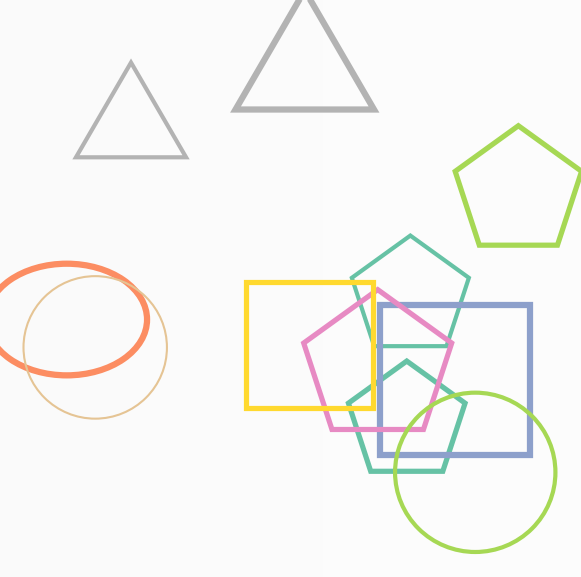[{"shape": "pentagon", "thickness": 2, "radius": 0.53, "center": [0.706, 0.485]}, {"shape": "pentagon", "thickness": 2.5, "radius": 0.53, "center": [0.7, 0.268]}, {"shape": "oval", "thickness": 3, "radius": 0.69, "center": [0.115, 0.446]}, {"shape": "square", "thickness": 3, "radius": 0.65, "center": [0.783, 0.341]}, {"shape": "pentagon", "thickness": 2.5, "radius": 0.67, "center": [0.65, 0.364]}, {"shape": "circle", "thickness": 2, "radius": 0.69, "center": [0.818, 0.181]}, {"shape": "pentagon", "thickness": 2.5, "radius": 0.57, "center": [0.892, 0.667]}, {"shape": "square", "thickness": 2.5, "radius": 0.54, "center": [0.533, 0.402]}, {"shape": "circle", "thickness": 1, "radius": 0.62, "center": [0.164, 0.398]}, {"shape": "triangle", "thickness": 2, "radius": 0.55, "center": [0.225, 0.781]}, {"shape": "triangle", "thickness": 3, "radius": 0.69, "center": [0.524, 0.878]}]